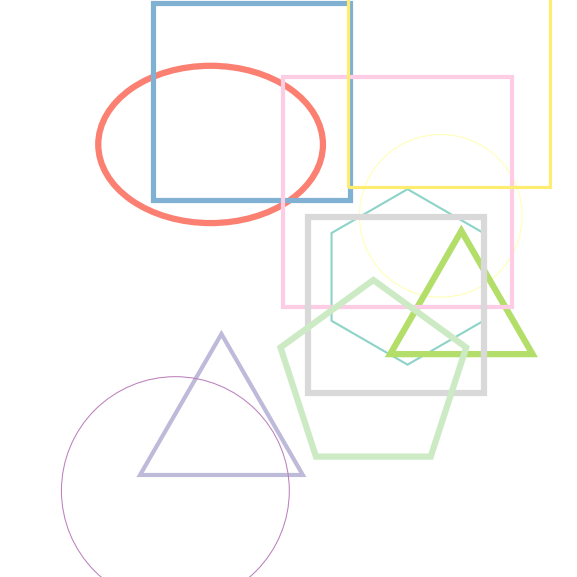[{"shape": "hexagon", "thickness": 1, "radius": 0.76, "center": [0.706, 0.52]}, {"shape": "circle", "thickness": 0.5, "radius": 0.7, "center": [0.763, 0.625]}, {"shape": "triangle", "thickness": 2, "radius": 0.81, "center": [0.383, 0.258]}, {"shape": "oval", "thickness": 3, "radius": 0.97, "center": [0.365, 0.749]}, {"shape": "square", "thickness": 2.5, "radius": 0.85, "center": [0.436, 0.823]}, {"shape": "triangle", "thickness": 3, "radius": 0.71, "center": [0.799, 0.457]}, {"shape": "square", "thickness": 2, "radius": 0.99, "center": [0.688, 0.667]}, {"shape": "square", "thickness": 3, "radius": 0.76, "center": [0.686, 0.472]}, {"shape": "circle", "thickness": 0.5, "radius": 0.99, "center": [0.304, 0.15]}, {"shape": "pentagon", "thickness": 3, "radius": 0.85, "center": [0.646, 0.345]}, {"shape": "square", "thickness": 1.5, "radius": 0.87, "center": [0.777, 0.85]}]